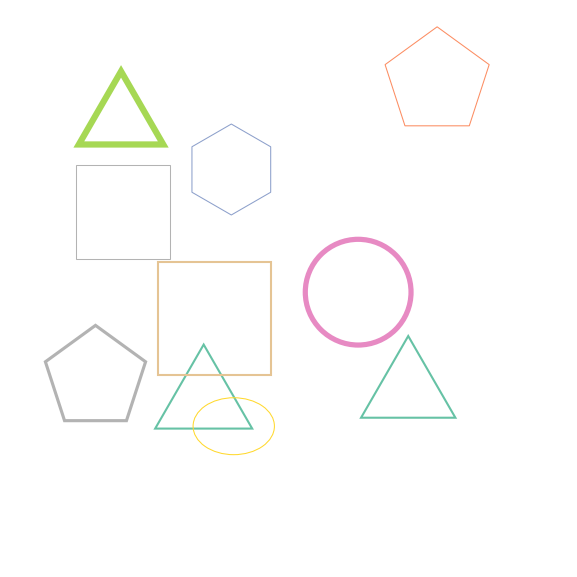[{"shape": "triangle", "thickness": 1, "radius": 0.48, "center": [0.353, 0.305]}, {"shape": "triangle", "thickness": 1, "radius": 0.47, "center": [0.707, 0.323]}, {"shape": "pentagon", "thickness": 0.5, "radius": 0.47, "center": [0.757, 0.858]}, {"shape": "hexagon", "thickness": 0.5, "radius": 0.39, "center": [0.401, 0.706]}, {"shape": "circle", "thickness": 2.5, "radius": 0.46, "center": [0.62, 0.493]}, {"shape": "triangle", "thickness": 3, "radius": 0.42, "center": [0.21, 0.791]}, {"shape": "oval", "thickness": 0.5, "radius": 0.35, "center": [0.405, 0.261]}, {"shape": "square", "thickness": 1, "radius": 0.49, "center": [0.372, 0.447]}, {"shape": "pentagon", "thickness": 1.5, "radius": 0.46, "center": [0.165, 0.344]}, {"shape": "square", "thickness": 0.5, "radius": 0.41, "center": [0.213, 0.631]}]